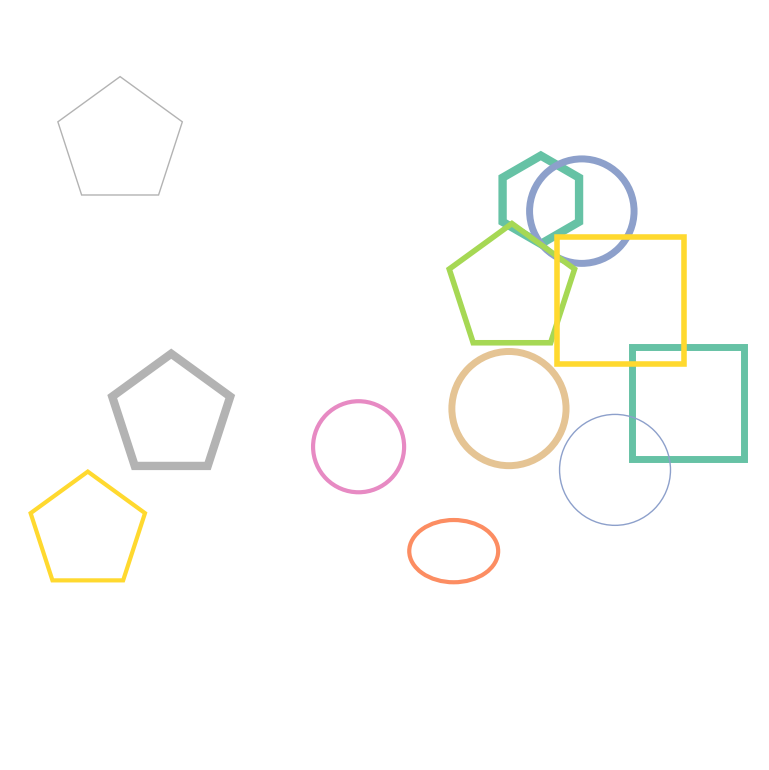[{"shape": "square", "thickness": 2.5, "radius": 0.36, "center": [0.893, 0.476]}, {"shape": "hexagon", "thickness": 3, "radius": 0.29, "center": [0.702, 0.741]}, {"shape": "oval", "thickness": 1.5, "radius": 0.29, "center": [0.589, 0.284]}, {"shape": "circle", "thickness": 2.5, "radius": 0.34, "center": [0.756, 0.726]}, {"shape": "circle", "thickness": 0.5, "radius": 0.36, "center": [0.799, 0.39]}, {"shape": "circle", "thickness": 1.5, "radius": 0.3, "center": [0.466, 0.42]}, {"shape": "pentagon", "thickness": 2, "radius": 0.43, "center": [0.665, 0.624]}, {"shape": "pentagon", "thickness": 1.5, "radius": 0.39, "center": [0.114, 0.309]}, {"shape": "square", "thickness": 2, "radius": 0.41, "center": [0.806, 0.61]}, {"shape": "circle", "thickness": 2.5, "radius": 0.37, "center": [0.661, 0.469]}, {"shape": "pentagon", "thickness": 0.5, "radius": 0.42, "center": [0.156, 0.816]}, {"shape": "pentagon", "thickness": 3, "radius": 0.4, "center": [0.222, 0.46]}]